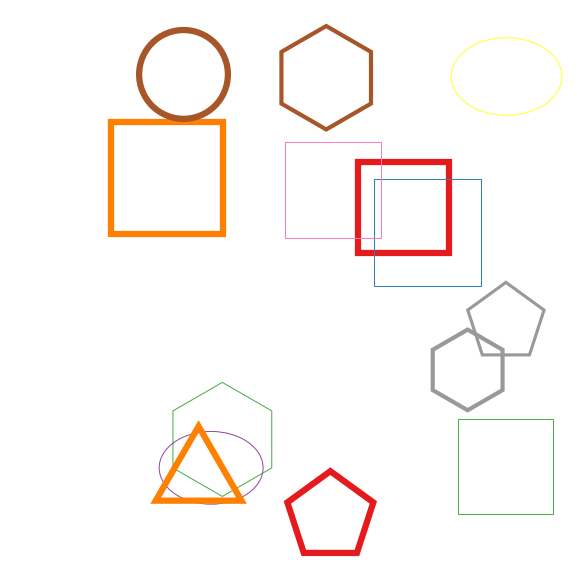[{"shape": "pentagon", "thickness": 3, "radius": 0.39, "center": [0.572, 0.105]}, {"shape": "square", "thickness": 3, "radius": 0.39, "center": [0.699, 0.64]}, {"shape": "square", "thickness": 0.5, "radius": 0.46, "center": [0.74, 0.596]}, {"shape": "square", "thickness": 0.5, "radius": 0.41, "center": [0.875, 0.191]}, {"shape": "hexagon", "thickness": 0.5, "radius": 0.49, "center": [0.385, 0.238]}, {"shape": "oval", "thickness": 0.5, "radius": 0.45, "center": [0.366, 0.189]}, {"shape": "triangle", "thickness": 3, "radius": 0.43, "center": [0.344, 0.175]}, {"shape": "square", "thickness": 3, "radius": 0.49, "center": [0.288, 0.691]}, {"shape": "oval", "thickness": 0.5, "radius": 0.48, "center": [0.877, 0.867]}, {"shape": "hexagon", "thickness": 2, "radius": 0.45, "center": [0.565, 0.865]}, {"shape": "circle", "thickness": 3, "radius": 0.38, "center": [0.318, 0.87]}, {"shape": "square", "thickness": 0.5, "radius": 0.41, "center": [0.576, 0.67]}, {"shape": "hexagon", "thickness": 2, "radius": 0.35, "center": [0.81, 0.359]}, {"shape": "pentagon", "thickness": 1.5, "radius": 0.35, "center": [0.876, 0.441]}]